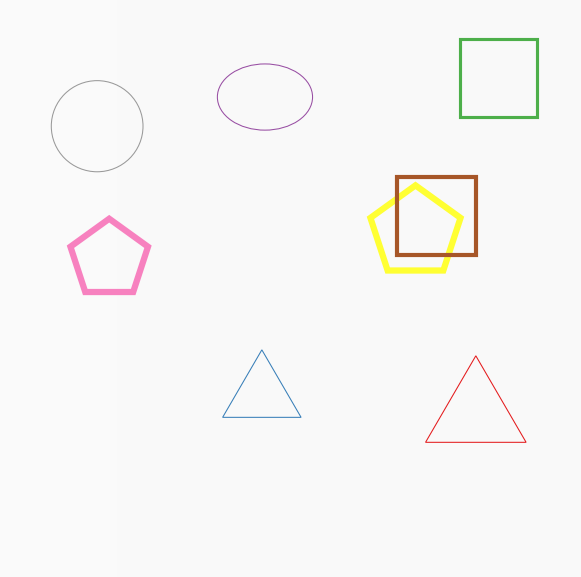[{"shape": "triangle", "thickness": 0.5, "radius": 0.5, "center": [0.819, 0.283]}, {"shape": "triangle", "thickness": 0.5, "radius": 0.39, "center": [0.45, 0.315]}, {"shape": "square", "thickness": 1.5, "radius": 0.33, "center": [0.858, 0.864]}, {"shape": "oval", "thickness": 0.5, "radius": 0.41, "center": [0.456, 0.831]}, {"shape": "pentagon", "thickness": 3, "radius": 0.41, "center": [0.715, 0.597]}, {"shape": "square", "thickness": 2, "radius": 0.34, "center": [0.752, 0.625]}, {"shape": "pentagon", "thickness": 3, "radius": 0.35, "center": [0.188, 0.55]}, {"shape": "circle", "thickness": 0.5, "radius": 0.39, "center": [0.167, 0.781]}]